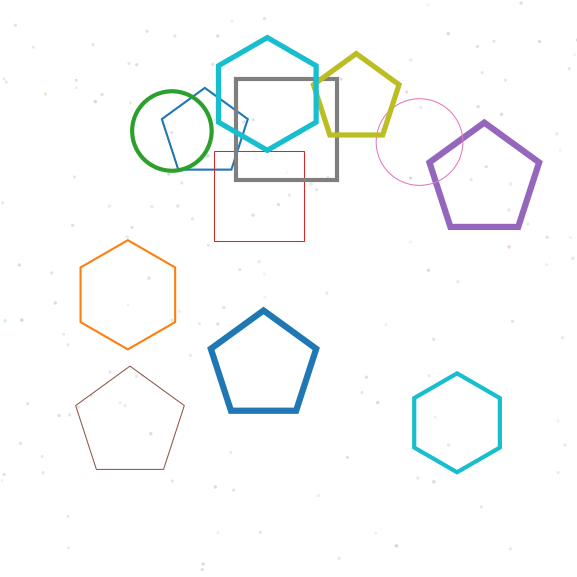[{"shape": "pentagon", "thickness": 3, "radius": 0.48, "center": [0.456, 0.366]}, {"shape": "pentagon", "thickness": 1, "radius": 0.39, "center": [0.355, 0.769]}, {"shape": "hexagon", "thickness": 1, "radius": 0.47, "center": [0.221, 0.489]}, {"shape": "circle", "thickness": 2, "radius": 0.34, "center": [0.298, 0.772]}, {"shape": "square", "thickness": 0.5, "radius": 0.39, "center": [0.448, 0.66]}, {"shape": "pentagon", "thickness": 3, "radius": 0.5, "center": [0.839, 0.687]}, {"shape": "pentagon", "thickness": 0.5, "radius": 0.49, "center": [0.225, 0.266]}, {"shape": "circle", "thickness": 0.5, "radius": 0.38, "center": [0.726, 0.753]}, {"shape": "square", "thickness": 2, "radius": 0.43, "center": [0.496, 0.775]}, {"shape": "pentagon", "thickness": 2.5, "radius": 0.39, "center": [0.617, 0.828]}, {"shape": "hexagon", "thickness": 2.5, "radius": 0.49, "center": [0.463, 0.836]}, {"shape": "hexagon", "thickness": 2, "radius": 0.43, "center": [0.791, 0.267]}]